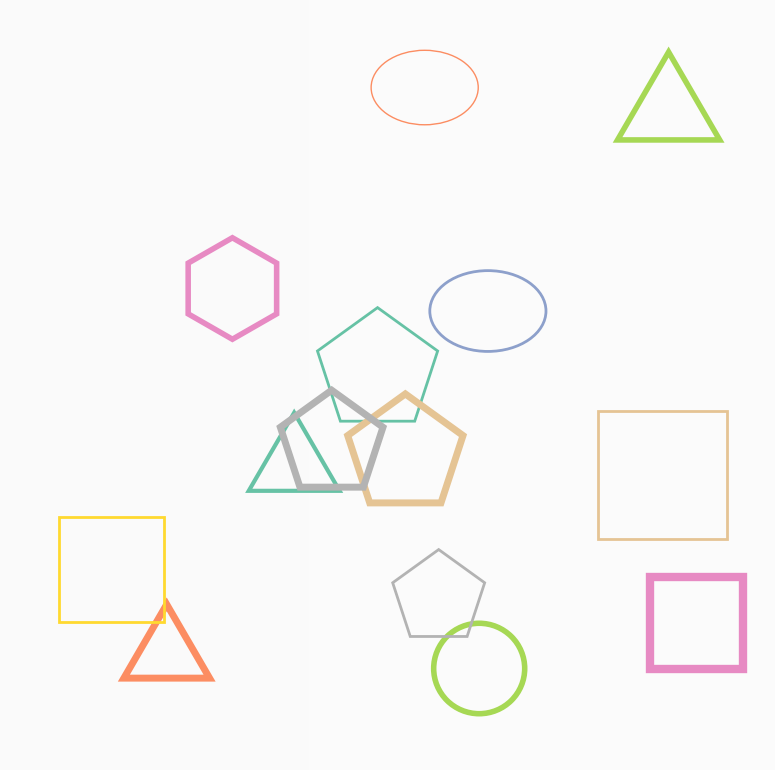[{"shape": "triangle", "thickness": 1.5, "radius": 0.34, "center": [0.38, 0.396]}, {"shape": "pentagon", "thickness": 1, "radius": 0.41, "center": [0.487, 0.519]}, {"shape": "oval", "thickness": 0.5, "radius": 0.35, "center": [0.548, 0.886]}, {"shape": "triangle", "thickness": 2.5, "radius": 0.32, "center": [0.215, 0.151]}, {"shape": "oval", "thickness": 1, "radius": 0.37, "center": [0.63, 0.596]}, {"shape": "hexagon", "thickness": 2, "radius": 0.33, "center": [0.3, 0.625]}, {"shape": "square", "thickness": 3, "radius": 0.3, "center": [0.899, 0.191]}, {"shape": "circle", "thickness": 2, "radius": 0.29, "center": [0.618, 0.132]}, {"shape": "triangle", "thickness": 2, "radius": 0.38, "center": [0.863, 0.856]}, {"shape": "square", "thickness": 1, "radius": 0.34, "center": [0.144, 0.26]}, {"shape": "pentagon", "thickness": 2.5, "radius": 0.39, "center": [0.523, 0.41]}, {"shape": "square", "thickness": 1, "radius": 0.42, "center": [0.855, 0.383]}, {"shape": "pentagon", "thickness": 2.5, "radius": 0.35, "center": [0.428, 0.424]}, {"shape": "pentagon", "thickness": 1, "radius": 0.31, "center": [0.566, 0.224]}]